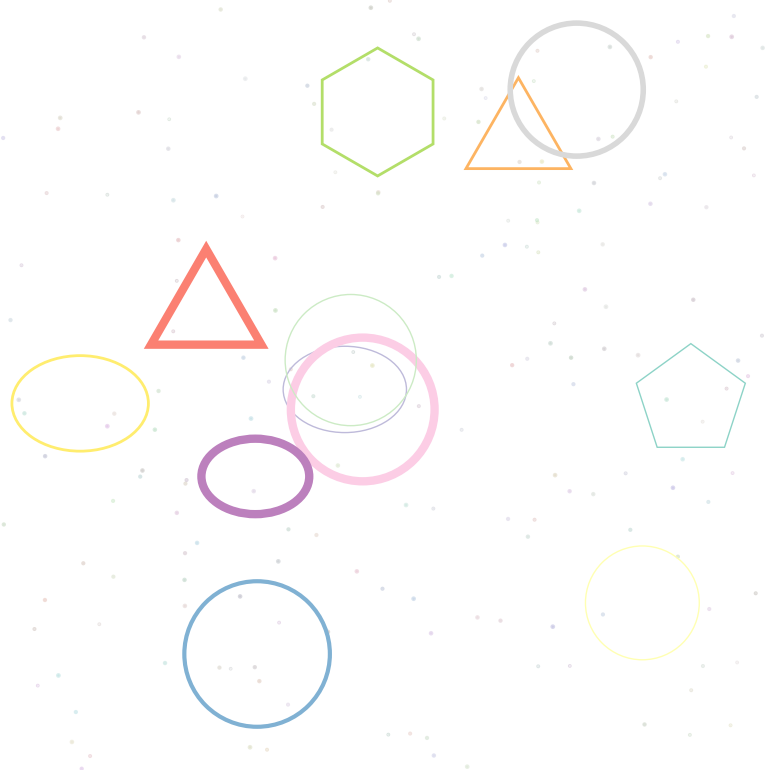[{"shape": "pentagon", "thickness": 0.5, "radius": 0.37, "center": [0.897, 0.479]}, {"shape": "circle", "thickness": 0.5, "radius": 0.37, "center": [0.834, 0.217]}, {"shape": "oval", "thickness": 0.5, "radius": 0.4, "center": [0.448, 0.494]}, {"shape": "triangle", "thickness": 3, "radius": 0.41, "center": [0.268, 0.594]}, {"shape": "circle", "thickness": 1.5, "radius": 0.47, "center": [0.334, 0.151]}, {"shape": "triangle", "thickness": 1, "radius": 0.39, "center": [0.673, 0.82]}, {"shape": "hexagon", "thickness": 1, "radius": 0.42, "center": [0.49, 0.855]}, {"shape": "circle", "thickness": 3, "radius": 0.47, "center": [0.471, 0.468]}, {"shape": "circle", "thickness": 2, "radius": 0.43, "center": [0.749, 0.884]}, {"shape": "oval", "thickness": 3, "radius": 0.35, "center": [0.332, 0.381]}, {"shape": "circle", "thickness": 0.5, "radius": 0.43, "center": [0.456, 0.532]}, {"shape": "oval", "thickness": 1, "radius": 0.44, "center": [0.104, 0.476]}]